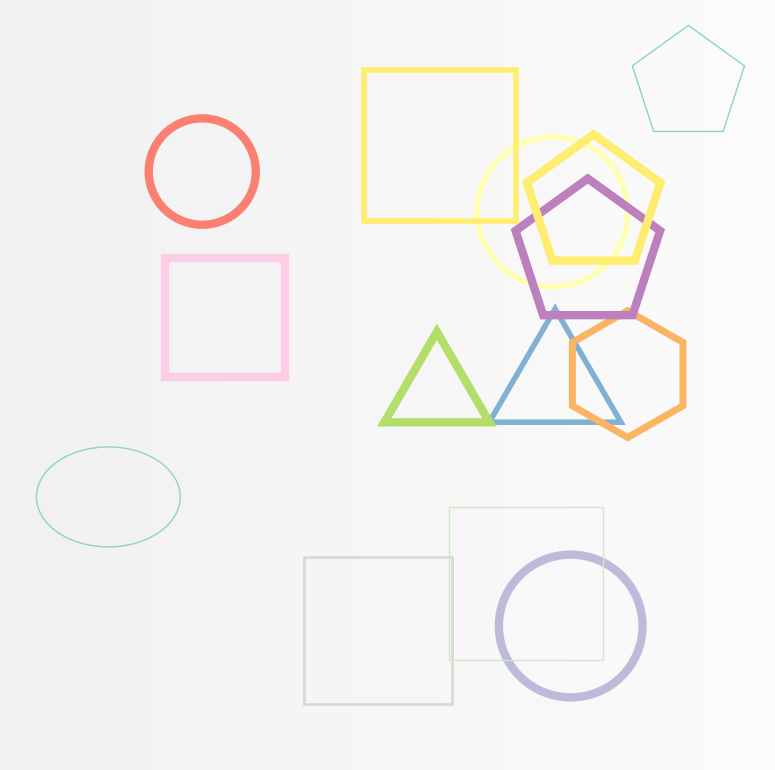[{"shape": "oval", "thickness": 0.5, "radius": 0.46, "center": [0.14, 0.355]}, {"shape": "pentagon", "thickness": 0.5, "radius": 0.38, "center": [0.888, 0.891]}, {"shape": "circle", "thickness": 2, "radius": 0.49, "center": [0.713, 0.725]}, {"shape": "circle", "thickness": 3, "radius": 0.46, "center": [0.736, 0.187]}, {"shape": "circle", "thickness": 3, "radius": 0.35, "center": [0.261, 0.777]}, {"shape": "triangle", "thickness": 2, "radius": 0.49, "center": [0.716, 0.501]}, {"shape": "hexagon", "thickness": 2.5, "radius": 0.41, "center": [0.81, 0.514]}, {"shape": "triangle", "thickness": 3, "radius": 0.39, "center": [0.564, 0.491]}, {"shape": "square", "thickness": 3, "radius": 0.38, "center": [0.29, 0.588]}, {"shape": "square", "thickness": 1, "radius": 0.48, "center": [0.488, 0.181]}, {"shape": "pentagon", "thickness": 3, "radius": 0.49, "center": [0.758, 0.67]}, {"shape": "square", "thickness": 0.5, "radius": 0.5, "center": [0.679, 0.242]}, {"shape": "pentagon", "thickness": 3, "radius": 0.45, "center": [0.766, 0.735]}, {"shape": "square", "thickness": 2, "radius": 0.49, "center": [0.568, 0.811]}]